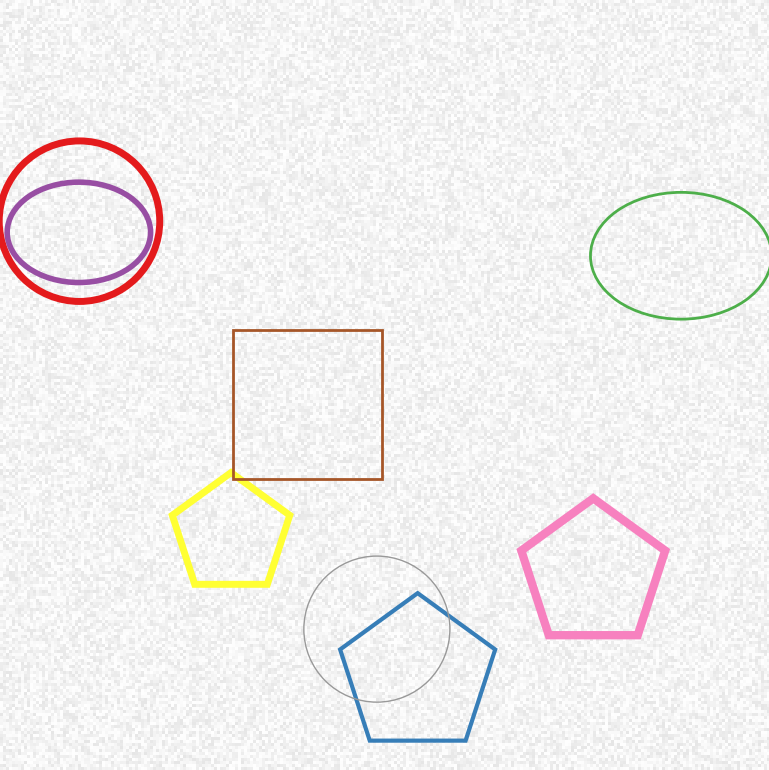[{"shape": "circle", "thickness": 2.5, "radius": 0.52, "center": [0.103, 0.713]}, {"shape": "pentagon", "thickness": 1.5, "radius": 0.53, "center": [0.542, 0.124]}, {"shape": "oval", "thickness": 1, "radius": 0.59, "center": [0.884, 0.668]}, {"shape": "oval", "thickness": 2, "radius": 0.47, "center": [0.102, 0.698]}, {"shape": "pentagon", "thickness": 2.5, "radius": 0.4, "center": [0.3, 0.306]}, {"shape": "square", "thickness": 1, "radius": 0.48, "center": [0.399, 0.475]}, {"shape": "pentagon", "thickness": 3, "radius": 0.49, "center": [0.77, 0.255]}, {"shape": "circle", "thickness": 0.5, "radius": 0.47, "center": [0.489, 0.183]}]